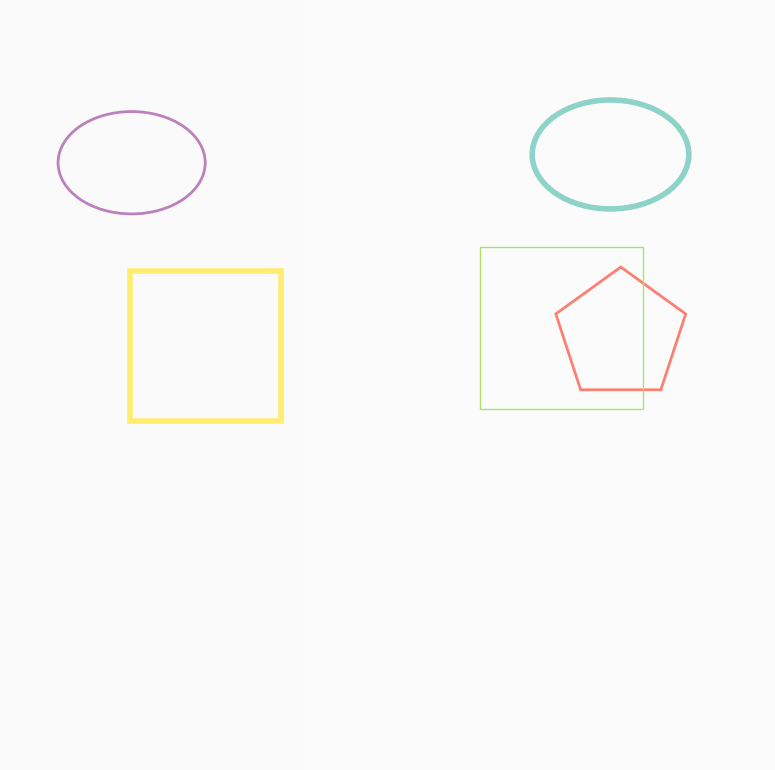[{"shape": "oval", "thickness": 2, "radius": 0.51, "center": [0.788, 0.799]}, {"shape": "pentagon", "thickness": 1, "radius": 0.44, "center": [0.801, 0.565]}, {"shape": "square", "thickness": 0.5, "radius": 0.53, "center": [0.725, 0.574]}, {"shape": "oval", "thickness": 1, "radius": 0.47, "center": [0.17, 0.789]}, {"shape": "square", "thickness": 2, "radius": 0.49, "center": [0.265, 0.551]}]